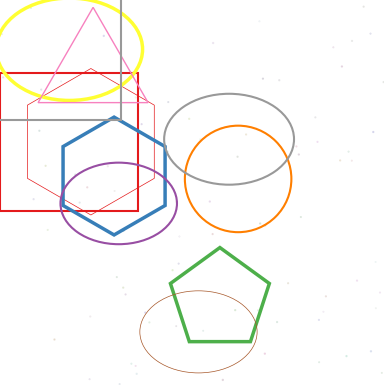[{"shape": "square", "thickness": 1.5, "radius": 0.9, "center": [0.18, 0.63]}, {"shape": "hexagon", "thickness": 0.5, "radius": 0.95, "center": [0.236, 0.632]}, {"shape": "hexagon", "thickness": 2.5, "radius": 0.77, "center": [0.296, 0.543]}, {"shape": "pentagon", "thickness": 2.5, "radius": 0.68, "center": [0.571, 0.222]}, {"shape": "oval", "thickness": 1.5, "radius": 0.76, "center": [0.308, 0.472]}, {"shape": "circle", "thickness": 1.5, "radius": 0.69, "center": [0.619, 0.535]}, {"shape": "oval", "thickness": 2.5, "radius": 0.95, "center": [0.18, 0.872]}, {"shape": "oval", "thickness": 0.5, "radius": 0.76, "center": [0.516, 0.138]}, {"shape": "triangle", "thickness": 1, "radius": 0.82, "center": [0.242, 0.816]}, {"shape": "oval", "thickness": 1.5, "radius": 0.84, "center": [0.595, 0.638]}, {"shape": "square", "thickness": 1.5, "radius": 0.84, "center": [0.147, 0.857]}]